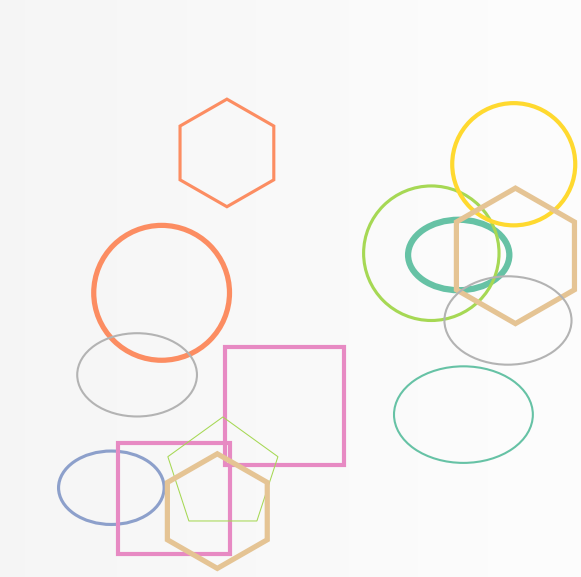[{"shape": "oval", "thickness": 3, "radius": 0.44, "center": [0.789, 0.558]}, {"shape": "oval", "thickness": 1, "radius": 0.6, "center": [0.797, 0.281]}, {"shape": "circle", "thickness": 2.5, "radius": 0.58, "center": [0.278, 0.492]}, {"shape": "hexagon", "thickness": 1.5, "radius": 0.47, "center": [0.39, 0.734]}, {"shape": "oval", "thickness": 1.5, "radius": 0.45, "center": [0.192, 0.155]}, {"shape": "square", "thickness": 2, "radius": 0.48, "center": [0.299, 0.136]}, {"shape": "square", "thickness": 2, "radius": 0.51, "center": [0.49, 0.296]}, {"shape": "pentagon", "thickness": 0.5, "radius": 0.5, "center": [0.383, 0.178]}, {"shape": "circle", "thickness": 1.5, "radius": 0.58, "center": [0.742, 0.561]}, {"shape": "circle", "thickness": 2, "radius": 0.53, "center": [0.884, 0.715]}, {"shape": "hexagon", "thickness": 2.5, "radius": 0.5, "center": [0.374, 0.114]}, {"shape": "hexagon", "thickness": 2.5, "radius": 0.59, "center": [0.887, 0.556]}, {"shape": "oval", "thickness": 1, "radius": 0.55, "center": [0.874, 0.444]}, {"shape": "oval", "thickness": 1, "radius": 0.52, "center": [0.236, 0.35]}]